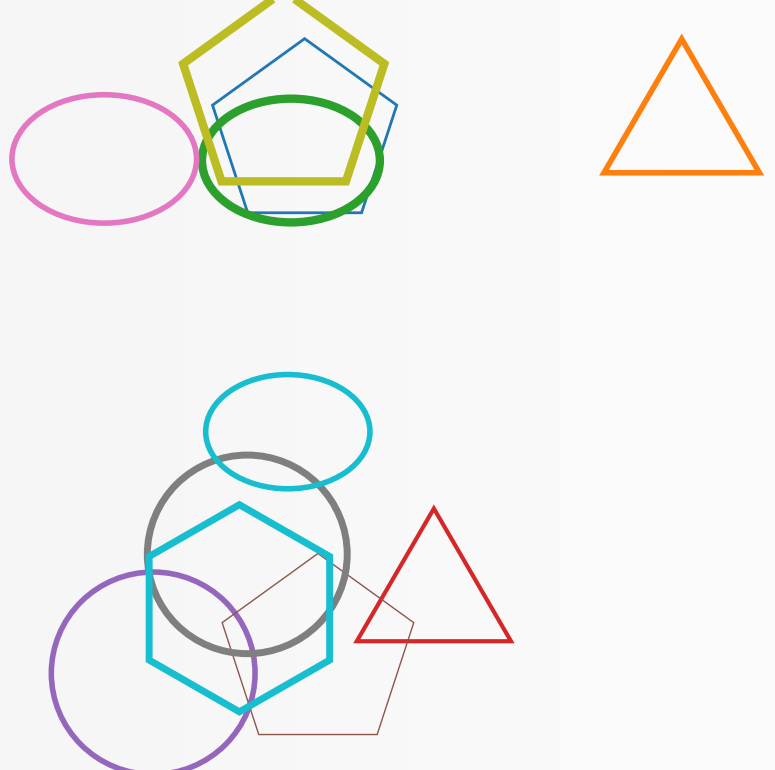[{"shape": "pentagon", "thickness": 1, "radius": 0.62, "center": [0.393, 0.825]}, {"shape": "triangle", "thickness": 2, "radius": 0.58, "center": [0.88, 0.834]}, {"shape": "oval", "thickness": 3, "radius": 0.57, "center": [0.375, 0.792]}, {"shape": "triangle", "thickness": 1.5, "radius": 0.57, "center": [0.56, 0.225]}, {"shape": "circle", "thickness": 2, "radius": 0.66, "center": [0.198, 0.126]}, {"shape": "pentagon", "thickness": 0.5, "radius": 0.65, "center": [0.41, 0.151]}, {"shape": "oval", "thickness": 2, "radius": 0.6, "center": [0.134, 0.794]}, {"shape": "circle", "thickness": 2.5, "radius": 0.64, "center": [0.319, 0.28]}, {"shape": "pentagon", "thickness": 3, "radius": 0.68, "center": [0.366, 0.875]}, {"shape": "hexagon", "thickness": 2.5, "radius": 0.67, "center": [0.309, 0.21]}, {"shape": "oval", "thickness": 2, "radius": 0.53, "center": [0.371, 0.439]}]